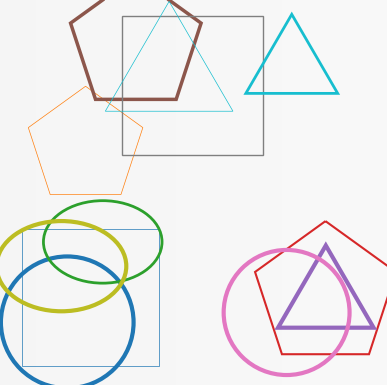[{"shape": "circle", "thickness": 3, "radius": 0.86, "center": [0.174, 0.163]}, {"shape": "square", "thickness": 0.5, "radius": 0.88, "center": [0.233, 0.227]}, {"shape": "pentagon", "thickness": 0.5, "radius": 0.78, "center": [0.221, 0.621]}, {"shape": "oval", "thickness": 2, "radius": 0.77, "center": [0.265, 0.372]}, {"shape": "pentagon", "thickness": 1.5, "radius": 0.96, "center": [0.84, 0.235]}, {"shape": "triangle", "thickness": 3, "radius": 0.71, "center": [0.841, 0.22]}, {"shape": "pentagon", "thickness": 2.5, "radius": 0.89, "center": [0.351, 0.885]}, {"shape": "circle", "thickness": 3, "radius": 0.81, "center": [0.74, 0.188]}, {"shape": "square", "thickness": 1, "radius": 0.91, "center": [0.497, 0.778]}, {"shape": "oval", "thickness": 3, "radius": 0.84, "center": [0.159, 0.309]}, {"shape": "triangle", "thickness": 0.5, "radius": 0.95, "center": [0.436, 0.806]}, {"shape": "triangle", "thickness": 2, "radius": 0.68, "center": [0.753, 0.826]}]